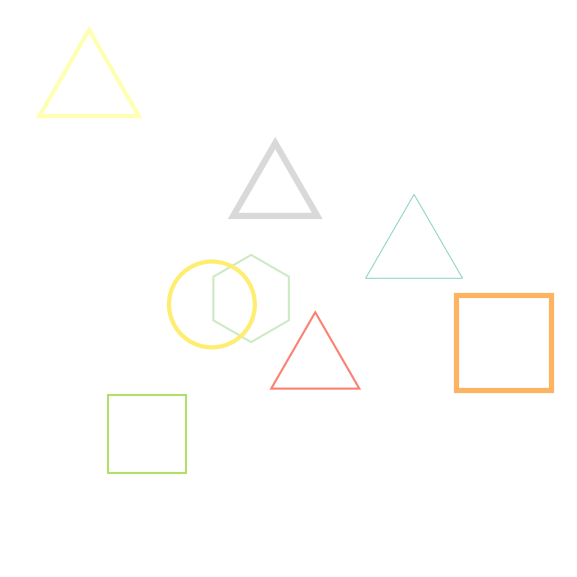[{"shape": "triangle", "thickness": 0.5, "radius": 0.48, "center": [0.717, 0.566]}, {"shape": "triangle", "thickness": 2, "radius": 0.5, "center": [0.154, 0.848]}, {"shape": "triangle", "thickness": 1, "radius": 0.44, "center": [0.546, 0.37]}, {"shape": "square", "thickness": 2.5, "radius": 0.41, "center": [0.871, 0.407]}, {"shape": "square", "thickness": 1, "radius": 0.34, "center": [0.255, 0.248]}, {"shape": "triangle", "thickness": 3, "radius": 0.42, "center": [0.477, 0.667]}, {"shape": "hexagon", "thickness": 1, "radius": 0.38, "center": [0.435, 0.482]}, {"shape": "circle", "thickness": 2, "radius": 0.37, "center": [0.367, 0.472]}]